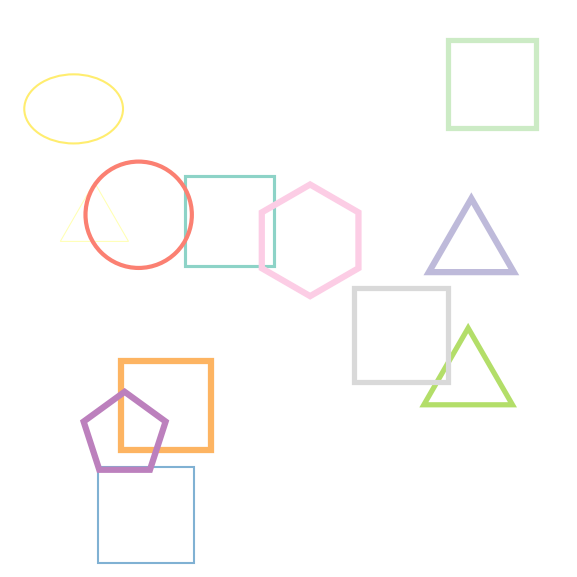[{"shape": "square", "thickness": 1.5, "radius": 0.39, "center": [0.398, 0.617]}, {"shape": "triangle", "thickness": 0.5, "radius": 0.34, "center": [0.163, 0.615]}, {"shape": "triangle", "thickness": 3, "radius": 0.42, "center": [0.816, 0.57]}, {"shape": "circle", "thickness": 2, "radius": 0.46, "center": [0.24, 0.627]}, {"shape": "square", "thickness": 1, "radius": 0.42, "center": [0.253, 0.107]}, {"shape": "square", "thickness": 3, "radius": 0.39, "center": [0.288, 0.297]}, {"shape": "triangle", "thickness": 2.5, "radius": 0.44, "center": [0.811, 0.342]}, {"shape": "hexagon", "thickness": 3, "radius": 0.48, "center": [0.537, 0.583]}, {"shape": "square", "thickness": 2.5, "radius": 0.41, "center": [0.694, 0.419]}, {"shape": "pentagon", "thickness": 3, "radius": 0.37, "center": [0.216, 0.246]}, {"shape": "square", "thickness": 2.5, "radius": 0.38, "center": [0.852, 0.854]}, {"shape": "oval", "thickness": 1, "radius": 0.43, "center": [0.128, 0.811]}]